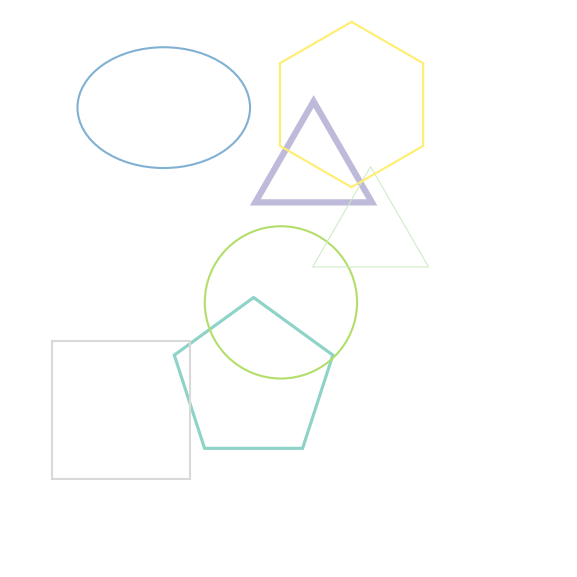[{"shape": "pentagon", "thickness": 1.5, "radius": 0.72, "center": [0.439, 0.34]}, {"shape": "triangle", "thickness": 3, "radius": 0.58, "center": [0.543, 0.707]}, {"shape": "oval", "thickness": 1, "radius": 0.75, "center": [0.284, 0.813]}, {"shape": "circle", "thickness": 1, "radius": 0.66, "center": [0.486, 0.476]}, {"shape": "square", "thickness": 1, "radius": 0.6, "center": [0.21, 0.289]}, {"shape": "triangle", "thickness": 0.5, "radius": 0.58, "center": [0.642, 0.595]}, {"shape": "hexagon", "thickness": 1, "radius": 0.72, "center": [0.609, 0.818]}]